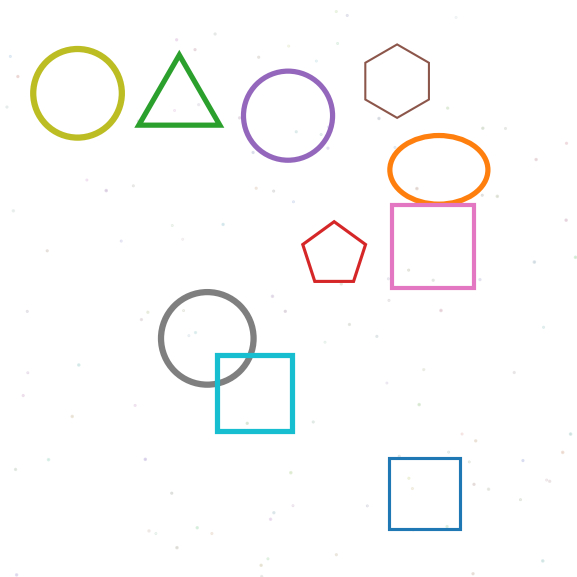[{"shape": "square", "thickness": 1.5, "radius": 0.31, "center": [0.735, 0.145]}, {"shape": "oval", "thickness": 2.5, "radius": 0.42, "center": [0.76, 0.705]}, {"shape": "triangle", "thickness": 2.5, "radius": 0.4, "center": [0.31, 0.823]}, {"shape": "pentagon", "thickness": 1.5, "radius": 0.29, "center": [0.579, 0.558]}, {"shape": "circle", "thickness": 2.5, "radius": 0.39, "center": [0.499, 0.799]}, {"shape": "hexagon", "thickness": 1, "radius": 0.32, "center": [0.688, 0.859]}, {"shape": "square", "thickness": 2, "radius": 0.36, "center": [0.75, 0.572]}, {"shape": "circle", "thickness": 3, "radius": 0.4, "center": [0.359, 0.413]}, {"shape": "circle", "thickness": 3, "radius": 0.38, "center": [0.134, 0.838]}, {"shape": "square", "thickness": 2.5, "radius": 0.33, "center": [0.44, 0.318]}]